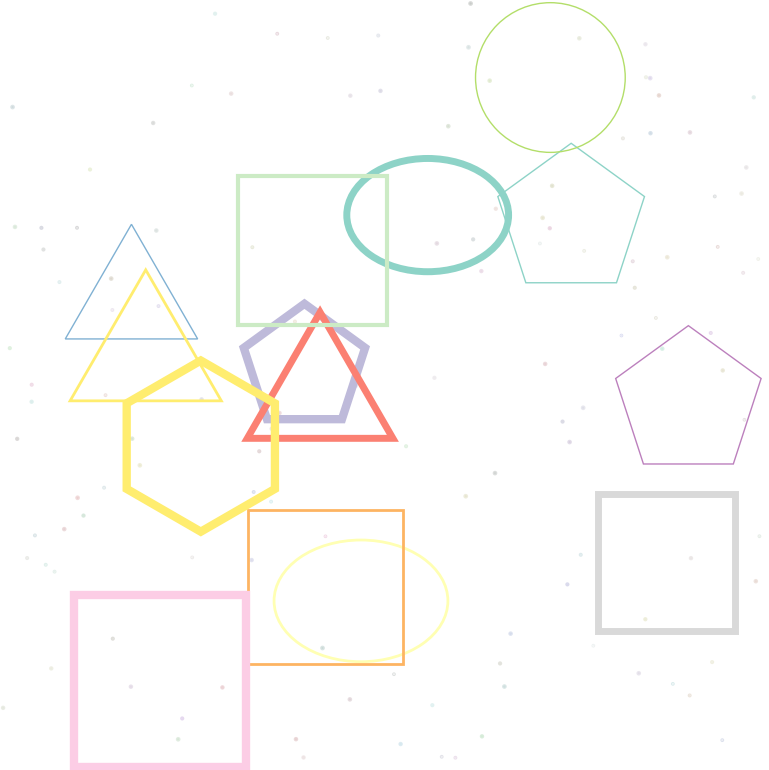[{"shape": "pentagon", "thickness": 0.5, "radius": 0.5, "center": [0.742, 0.714]}, {"shape": "oval", "thickness": 2.5, "radius": 0.53, "center": [0.555, 0.721]}, {"shape": "oval", "thickness": 1, "radius": 0.56, "center": [0.469, 0.22]}, {"shape": "pentagon", "thickness": 3, "radius": 0.41, "center": [0.395, 0.523]}, {"shape": "triangle", "thickness": 2.5, "radius": 0.55, "center": [0.416, 0.485]}, {"shape": "triangle", "thickness": 0.5, "radius": 0.5, "center": [0.171, 0.609]}, {"shape": "square", "thickness": 1, "radius": 0.5, "center": [0.422, 0.238]}, {"shape": "circle", "thickness": 0.5, "radius": 0.49, "center": [0.715, 0.899]}, {"shape": "square", "thickness": 3, "radius": 0.56, "center": [0.208, 0.115]}, {"shape": "square", "thickness": 2.5, "radius": 0.44, "center": [0.865, 0.27]}, {"shape": "pentagon", "thickness": 0.5, "radius": 0.5, "center": [0.894, 0.478]}, {"shape": "square", "thickness": 1.5, "radius": 0.48, "center": [0.406, 0.675]}, {"shape": "triangle", "thickness": 1, "radius": 0.57, "center": [0.189, 0.536]}, {"shape": "hexagon", "thickness": 3, "radius": 0.56, "center": [0.261, 0.421]}]